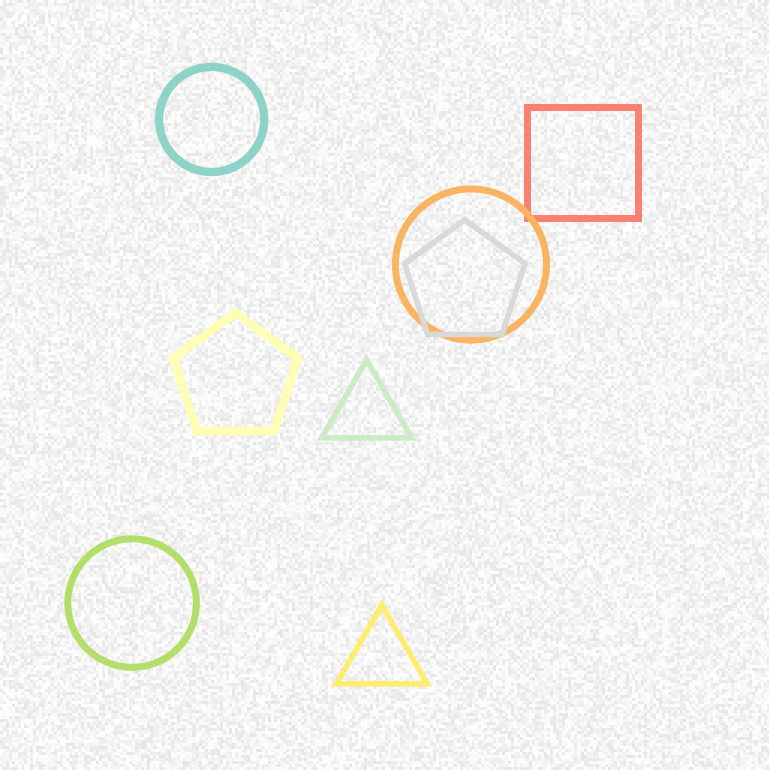[{"shape": "circle", "thickness": 3, "radius": 0.34, "center": [0.275, 0.845]}, {"shape": "pentagon", "thickness": 3, "radius": 0.42, "center": [0.306, 0.509]}, {"shape": "square", "thickness": 2.5, "radius": 0.36, "center": [0.756, 0.789]}, {"shape": "circle", "thickness": 2.5, "radius": 0.49, "center": [0.612, 0.657]}, {"shape": "circle", "thickness": 2.5, "radius": 0.42, "center": [0.172, 0.217]}, {"shape": "pentagon", "thickness": 2, "radius": 0.41, "center": [0.604, 0.632]}, {"shape": "triangle", "thickness": 2, "radius": 0.34, "center": [0.476, 0.465]}, {"shape": "triangle", "thickness": 2, "radius": 0.34, "center": [0.496, 0.146]}]